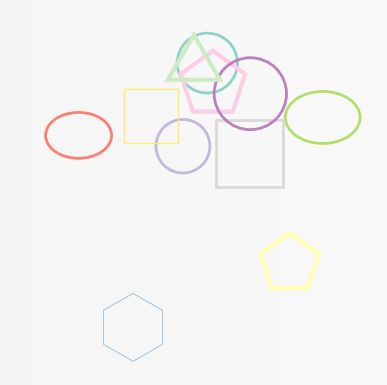[{"shape": "circle", "thickness": 2, "radius": 0.39, "center": [0.535, 0.836]}, {"shape": "pentagon", "thickness": 3, "radius": 0.4, "center": [0.748, 0.316]}, {"shape": "circle", "thickness": 2, "radius": 0.35, "center": [0.472, 0.62]}, {"shape": "oval", "thickness": 2, "radius": 0.43, "center": [0.203, 0.648]}, {"shape": "hexagon", "thickness": 0.5, "radius": 0.44, "center": [0.343, 0.15]}, {"shape": "oval", "thickness": 2, "radius": 0.48, "center": [0.833, 0.695]}, {"shape": "pentagon", "thickness": 3, "radius": 0.44, "center": [0.549, 0.781]}, {"shape": "square", "thickness": 2, "radius": 0.44, "center": [0.644, 0.602]}, {"shape": "circle", "thickness": 2, "radius": 0.47, "center": [0.646, 0.757]}, {"shape": "triangle", "thickness": 3, "radius": 0.39, "center": [0.5, 0.832]}, {"shape": "square", "thickness": 1, "radius": 0.35, "center": [0.39, 0.698]}]